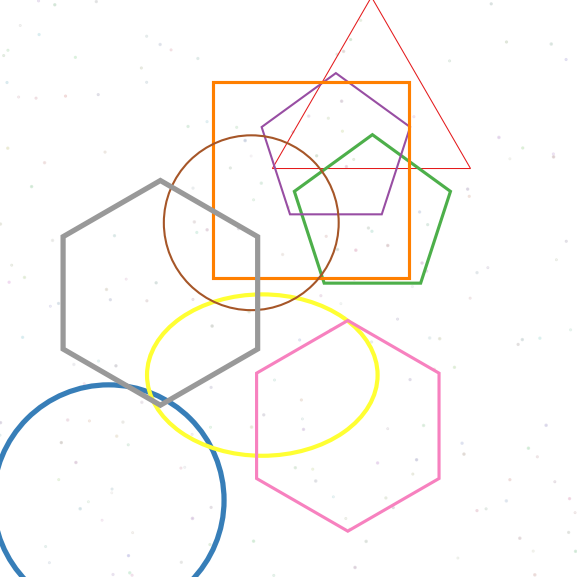[{"shape": "triangle", "thickness": 0.5, "radius": 0.99, "center": [0.643, 0.806]}, {"shape": "circle", "thickness": 2.5, "radius": 1.0, "center": [0.188, 0.133]}, {"shape": "pentagon", "thickness": 1.5, "radius": 0.71, "center": [0.645, 0.624]}, {"shape": "pentagon", "thickness": 1, "radius": 0.68, "center": [0.582, 0.737]}, {"shape": "square", "thickness": 1.5, "radius": 0.85, "center": [0.539, 0.688]}, {"shape": "oval", "thickness": 2, "radius": 1.0, "center": [0.454, 0.35]}, {"shape": "circle", "thickness": 1, "radius": 0.76, "center": [0.435, 0.613]}, {"shape": "hexagon", "thickness": 1.5, "radius": 0.91, "center": [0.602, 0.262]}, {"shape": "hexagon", "thickness": 2.5, "radius": 0.97, "center": [0.278, 0.492]}]